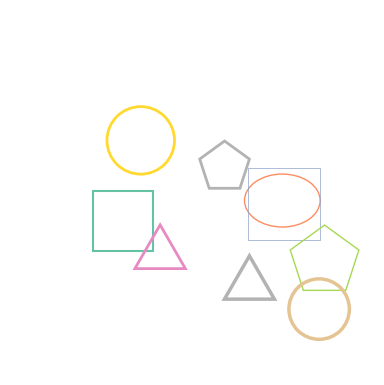[{"shape": "square", "thickness": 1.5, "radius": 0.39, "center": [0.32, 0.426]}, {"shape": "oval", "thickness": 1, "radius": 0.49, "center": [0.733, 0.479]}, {"shape": "square", "thickness": 0.5, "radius": 0.47, "center": [0.739, 0.47]}, {"shape": "triangle", "thickness": 2, "radius": 0.38, "center": [0.416, 0.34]}, {"shape": "pentagon", "thickness": 1, "radius": 0.47, "center": [0.843, 0.322]}, {"shape": "circle", "thickness": 2, "radius": 0.44, "center": [0.366, 0.635]}, {"shape": "circle", "thickness": 2.5, "radius": 0.39, "center": [0.829, 0.197]}, {"shape": "pentagon", "thickness": 2, "radius": 0.34, "center": [0.583, 0.566]}, {"shape": "triangle", "thickness": 2.5, "radius": 0.37, "center": [0.648, 0.26]}]